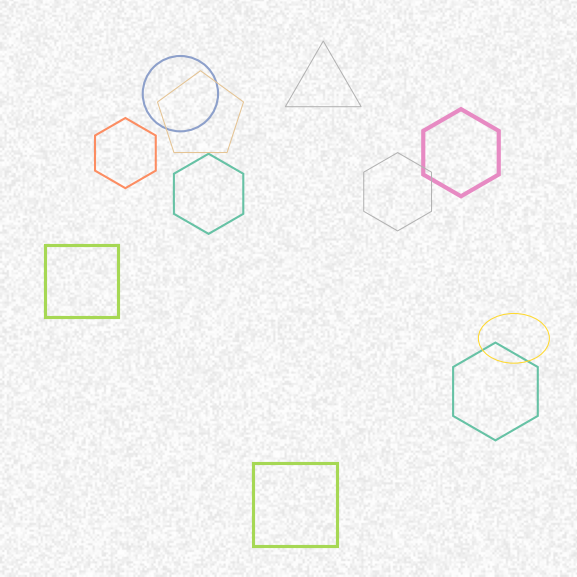[{"shape": "hexagon", "thickness": 1, "radius": 0.35, "center": [0.361, 0.664]}, {"shape": "hexagon", "thickness": 1, "radius": 0.42, "center": [0.858, 0.321]}, {"shape": "hexagon", "thickness": 1, "radius": 0.3, "center": [0.217, 0.734]}, {"shape": "circle", "thickness": 1, "radius": 0.33, "center": [0.312, 0.837]}, {"shape": "hexagon", "thickness": 2, "radius": 0.38, "center": [0.798, 0.735]}, {"shape": "square", "thickness": 1.5, "radius": 0.32, "center": [0.142, 0.513]}, {"shape": "square", "thickness": 1.5, "radius": 0.36, "center": [0.511, 0.126]}, {"shape": "oval", "thickness": 0.5, "radius": 0.31, "center": [0.89, 0.413]}, {"shape": "pentagon", "thickness": 0.5, "radius": 0.39, "center": [0.347, 0.798]}, {"shape": "triangle", "thickness": 0.5, "radius": 0.38, "center": [0.56, 0.852]}, {"shape": "hexagon", "thickness": 0.5, "radius": 0.34, "center": [0.689, 0.667]}]